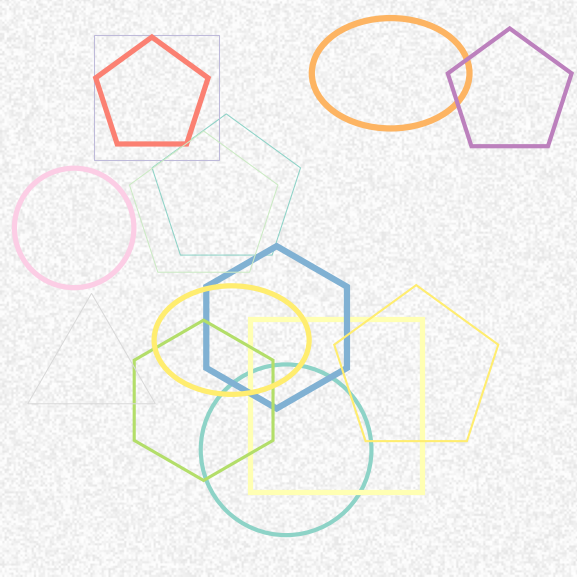[{"shape": "circle", "thickness": 2, "radius": 0.74, "center": [0.495, 0.22]}, {"shape": "pentagon", "thickness": 0.5, "radius": 0.68, "center": [0.392, 0.667]}, {"shape": "square", "thickness": 2.5, "radius": 0.75, "center": [0.582, 0.297]}, {"shape": "square", "thickness": 0.5, "radius": 0.54, "center": [0.27, 0.83]}, {"shape": "pentagon", "thickness": 2.5, "radius": 0.51, "center": [0.263, 0.833]}, {"shape": "hexagon", "thickness": 3, "radius": 0.7, "center": [0.479, 0.432]}, {"shape": "oval", "thickness": 3, "radius": 0.68, "center": [0.676, 0.872]}, {"shape": "hexagon", "thickness": 1.5, "radius": 0.69, "center": [0.353, 0.306]}, {"shape": "circle", "thickness": 2.5, "radius": 0.52, "center": [0.128, 0.604]}, {"shape": "triangle", "thickness": 0.5, "radius": 0.64, "center": [0.158, 0.364]}, {"shape": "pentagon", "thickness": 2, "radius": 0.56, "center": [0.883, 0.837]}, {"shape": "pentagon", "thickness": 0.5, "radius": 0.68, "center": [0.353, 0.637]}, {"shape": "pentagon", "thickness": 1, "radius": 0.75, "center": [0.721, 0.356]}, {"shape": "oval", "thickness": 2.5, "radius": 0.67, "center": [0.401, 0.41]}]